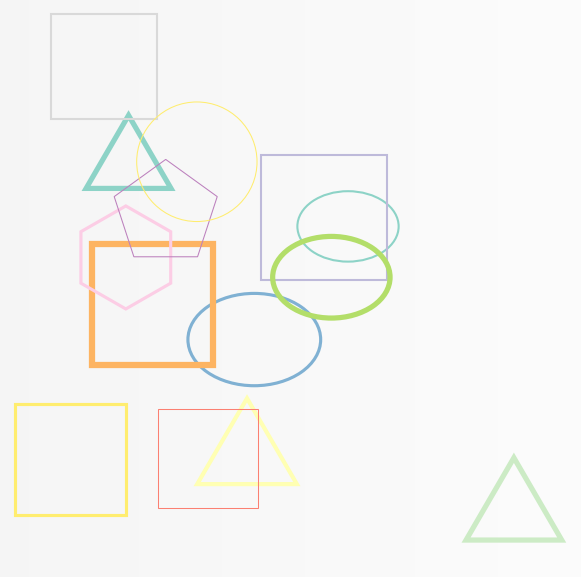[{"shape": "oval", "thickness": 1, "radius": 0.44, "center": [0.599, 0.607]}, {"shape": "triangle", "thickness": 2.5, "radius": 0.42, "center": [0.221, 0.715]}, {"shape": "triangle", "thickness": 2, "radius": 0.5, "center": [0.425, 0.21]}, {"shape": "square", "thickness": 1, "radius": 0.54, "center": [0.557, 0.622]}, {"shape": "square", "thickness": 0.5, "radius": 0.43, "center": [0.358, 0.205]}, {"shape": "oval", "thickness": 1.5, "radius": 0.57, "center": [0.438, 0.411]}, {"shape": "square", "thickness": 3, "radius": 0.52, "center": [0.262, 0.472]}, {"shape": "oval", "thickness": 2.5, "radius": 0.5, "center": [0.57, 0.519]}, {"shape": "hexagon", "thickness": 1.5, "radius": 0.45, "center": [0.216, 0.553]}, {"shape": "square", "thickness": 1, "radius": 0.45, "center": [0.178, 0.885]}, {"shape": "pentagon", "thickness": 0.5, "radius": 0.47, "center": [0.285, 0.63]}, {"shape": "triangle", "thickness": 2.5, "radius": 0.47, "center": [0.884, 0.111]}, {"shape": "square", "thickness": 1.5, "radius": 0.48, "center": [0.12, 0.203]}, {"shape": "circle", "thickness": 0.5, "radius": 0.52, "center": [0.339, 0.719]}]